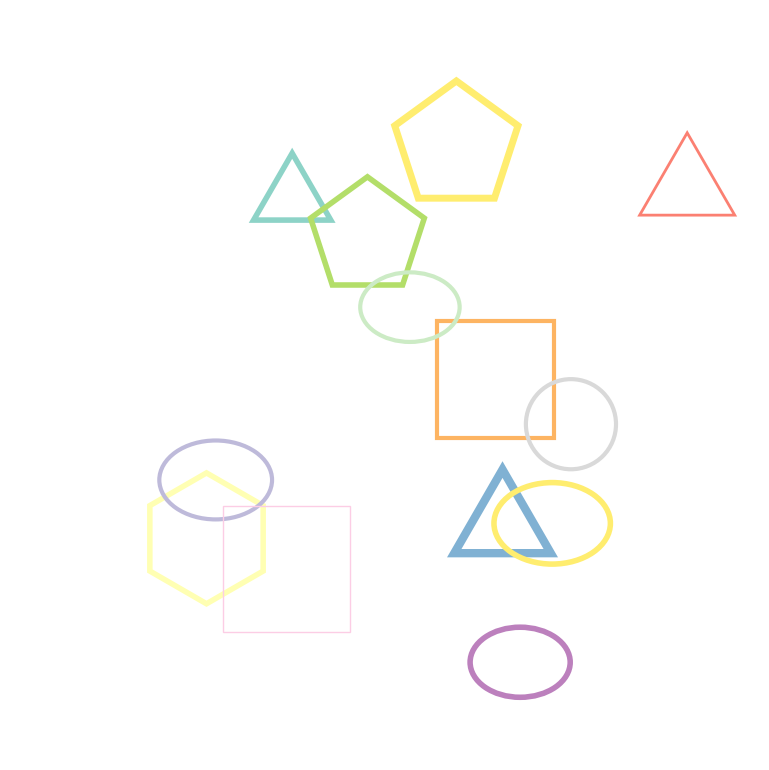[{"shape": "triangle", "thickness": 2, "radius": 0.29, "center": [0.379, 0.743]}, {"shape": "hexagon", "thickness": 2, "radius": 0.42, "center": [0.268, 0.301]}, {"shape": "oval", "thickness": 1.5, "radius": 0.37, "center": [0.28, 0.377]}, {"shape": "triangle", "thickness": 1, "radius": 0.36, "center": [0.892, 0.756]}, {"shape": "triangle", "thickness": 3, "radius": 0.36, "center": [0.653, 0.318]}, {"shape": "square", "thickness": 1.5, "radius": 0.38, "center": [0.644, 0.508]}, {"shape": "pentagon", "thickness": 2, "radius": 0.39, "center": [0.477, 0.693]}, {"shape": "square", "thickness": 0.5, "radius": 0.41, "center": [0.372, 0.261]}, {"shape": "circle", "thickness": 1.5, "radius": 0.29, "center": [0.741, 0.449]}, {"shape": "oval", "thickness": 2, "radius": 0.32, "center": [0.676, 0.14]}, {"shape": "oval", "thickness": 1.5, "radius": 0.32, "center": [0.532, 0.601]}, {"shape": "pentagon", "thickness": 2.5, "radius": 0.42, "center": [0.593, 0.811]}, {"shape": "oval", "thickness": 2, "radius": 0.38, "center": [0.717, 0.32]}]